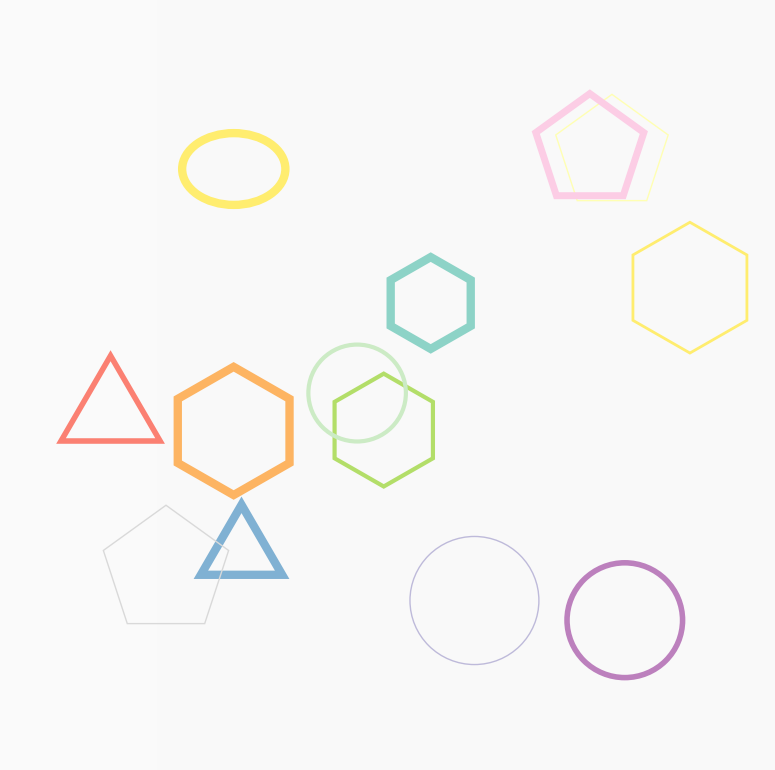[{"shape": "hexagon", "thickness": 3, "radius": 0.3, "center": [0.556, 0.606]}, {"shape": "pentagon", "thickness": 0.5, "radius": 0.38, "center": [0.79, 0.801]}, {"shape": "circle", "thickness": 0.5, "radius": 0.42, "center": [0.612, 0.22]}, {"shape": "triangle", "thickness": 2, "radius": 0.37, "center": [0.143, 0.464]}, {"shape": "triangle", "thickness": 3, "radius": 0.3, "center": [0.312, 0.284]}, {"shape": "hexagon", "thickness": 3, "radius": 0.42, "center": [0.301, 0.44]}, {"shape": "hexagon", "thickness": 1.5, "radius": 0.37, "center": [0.495, 0.441]}, {"shape": "pentagon", "thickness": 2.5, "radius": 0.37, "center": [0.761, 0.805]}, {"shape": "pentagon", "thickness": 0.5, "radius": 0.42, "center": [0.214, 0.259]}, {"shape": "circle", "thickness": 2, "radius": 0.37, "center": [0.806, 0.195]}, {"shape": "circle", "thickness": 1.5, "radius": 0.31, "center": [0.461, 0.49]}, {"shape": "oval", "thickness": 3, "radius": 0.33, "center": [0.302, 0.781]}, {"shape": "hexagon", "thickness": 1, "radius": 0.42, "center": [0.89, 0.626]}]